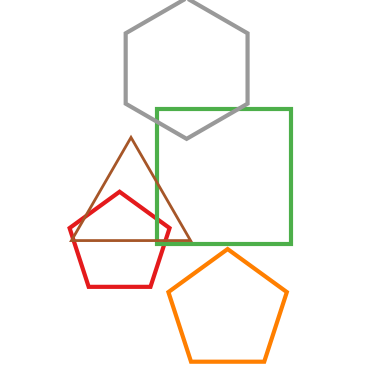[{"shape": "pentagon", "thickness": 3, "radius": 0.68, "center": [0.311, 0.365]}, {"shape": "square", "thickness": 3, "radius": 0.87, "center": [0.582, 0.541]}, {"shape": "pentagon", "thickness": 3, "radius": 0.81, "center": [0.591, 0.191]}, {"shape": "triangle", "thickness": 2, "radius": 0.89, "center": [0.34, 0.464]}, {"shape": "hexagon", "thickness": 3, "radius": 0.91, "center": [0.485, 0.822]}]